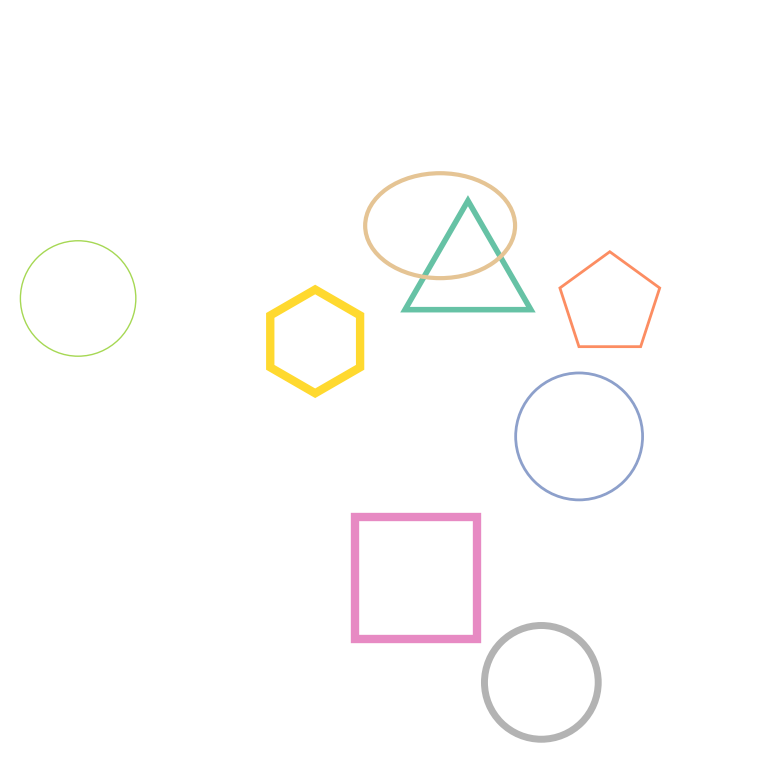[{"shape": "triangle", "thickness": 2, "radius": 0.47, "center": [0.608, 0.645]}, {"shape": "pentagon", "thickness": 1, "radius": 0.34, "center": [0.792, 0.605]}, {"shape": "circle", "thickness": 1, "radius": 0.41, "center": [0.752, 0.433]}, {"shape": "square", "thickness": 3, "radius": 0.4, "center": [0.541, 0.249]}, {"shape": "circle", "thickness": 0.5, "radius": 0.37, "center": [0.101, 0.612]}, {"shape": "hexagon", "thickness": 3, "radius": 0.34, "center": [0.409, 0.557]}, {"shape": "oval", "thickness": 1.5, "radius": 0.49, "center": [0.572, 0.707]}, {"shape": "circle", "thickness": 2.5, "radius": 0.37, "center": [0.703, 0.114]}]